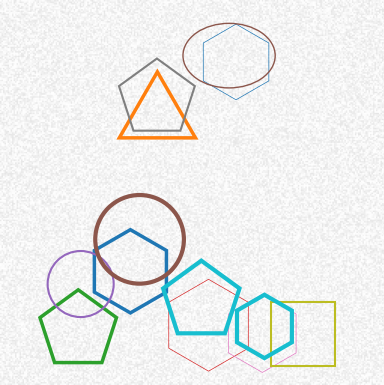[{"shape": "hexagon", "thickness": 2.5, "radius": 0.54, "center": [0.339, 0.295]}, {"shape": "hexagon", "thickness": 0.5, "radius": 0.49, "center": [0.613, 0.839]}, {"shape": "triangle", "thickness": 2.5, "radius": 0.57, "center": [0.409, 0.699]}, {"shape": "pentagon", "thickness": 2.5, "radius": 0.52, "center": [0.203, 0.143]}, {"shape": "hexagon", "thickness": 0.5, "radius": 0.6, "center": [0.542, 0.155]}, {"shape": "circle", "thickness": 1.5, "radius": 0.43, "center": [0.21, 0.262]}, {"shape": "circle", "thickness": 3, "radius": 0.58, "center": [0.363, 0.378]}, {"shape": "oval", "thickness": 1, "radius": 0.6, "center": [0.595, 0.856]}, {"shape": "hexagon", "thickness": 0.5, "radius": 0.51, "center": [0.681, 0.134]}, {"shape": "pentagon", "thickness": 1.5, "radius": 0.52, "center": [0.408, 0.744]}, {"shape": "square", "thickness": 1.5, "radius": 0.41, "center": [0.787, 0.132]}, {"shape": "pentagon", "thickness": 3, "radius": 0.52, "center": [0.523, 0.219]}, {"shape": "hexagon", "thickness": 3, "radius": 0.41, "center": [0.687, 0.152]}]